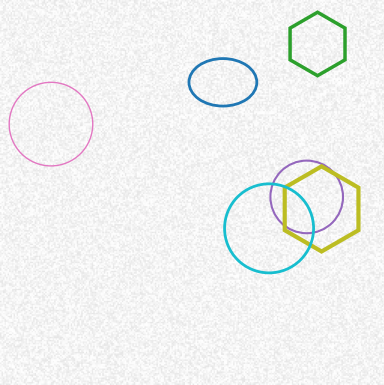[{"shape": "oval", "thickness": 2, "radius": 0.44, "center": [0.579, 0.786]}, {"shape": "hexagon", "thickness": 2.5, "radius": 0.41, "center": [0.825, 0.886]}, {"shape": "circle", "thickness": 1.5, "radius": 0.47, "center": [0.797, 0.489]}, {"shape": "circle", "thickness": 1, "radius": 0.54, "center": [0.132, 0.678]}, {"shape": "hexagon", "thickness": 3, "radius": 0.55, "center": [0.835, 0.457]}, {"shape": "circle", "thickness": 2, "radius": 0.58, "center": [0.699, 0.407]}]